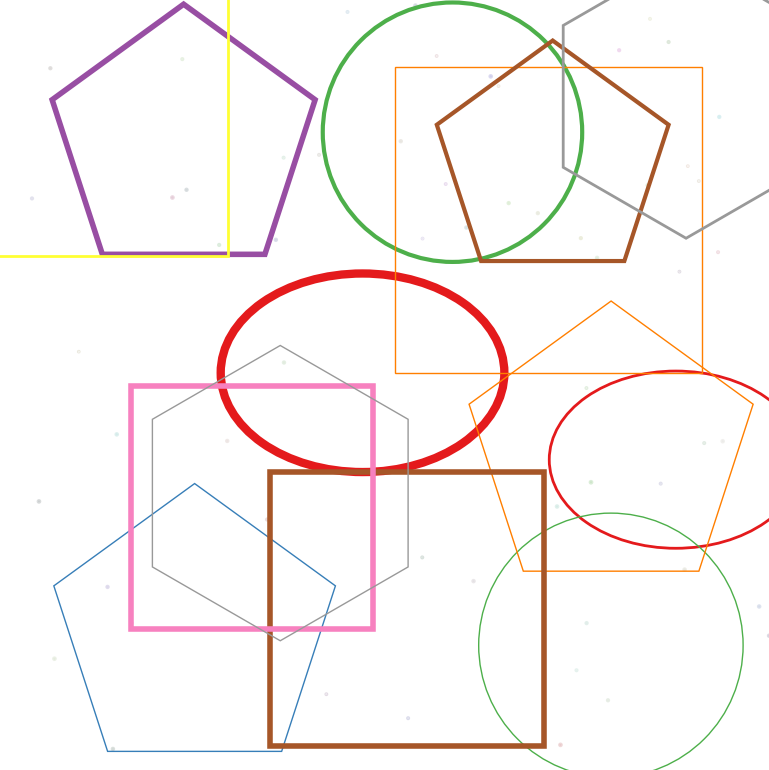[{"shape": "oval", "thickness": 1, "radius": 0.82, "center": [0.878, 0.403]}, {"shape": "oval", "thickness": 3, "radius": 0.92, "center": [0.471, 0.516]}, {"shape": "pentagon", "thickness": 0.5, "radius": 0.96, "center": [0.253, 0.18]}, {"shape": "circle", "thickness": 0.5, "radius": 0.86, "center": [0.793, 0.162]}, {"shape": "circle", "thickness": 1.5, "radius": 0.84, "center": [0.588, 0.828]}, {"shape": "pentagon", "thickness": 2, "radius": 0.9, "center": [0.238, 0.815]}, {"shape": "square", "thickness": 0.5, "radius": 1.0, "center": [0.713, 0.714]}, {"shape": "pentagon", "thickness": 0.5, "radius": 0.97, "center": [0.794, 0.415]}, {"shape": "square", "thickness": 1, "radius": 0.91, "center": [0.113, 0.849]}, {"shape": "square", "thickness": 2, "radius": 0.89, "center": [0.528, 0.209]}, {"shape": "pentagon", "thickness": 1.5, "radius": 0.79, "center": [0.718, 0.789]}, {"shape": "square", "thickness": 2, "radius": 0.79, "center": [0.328, 0.341]}, {"shape": "hexagon", "thickness": 0.5, "radius": 0.96, "center": [0.364, 0.36]}, {"shape": "hexagon", "thickness": 1, "radius": 0.92, "center": [0.891, 0.875]}]